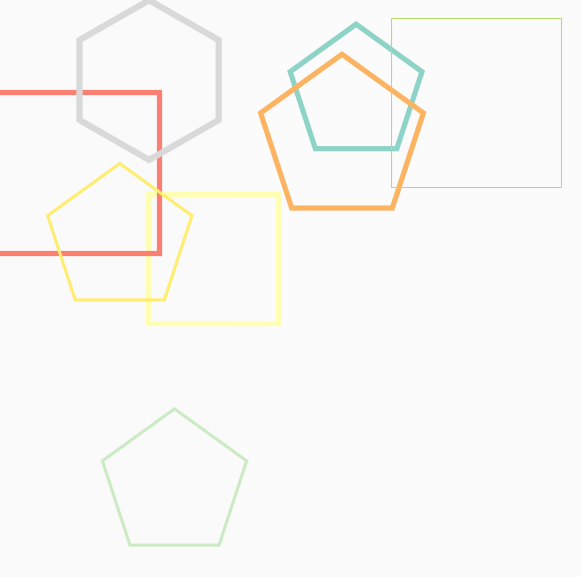[{"shape": "pentagon", "thickness": 2.5, "radius": 0.6, "center": [0.613, 0.838]}, {"shape": "square", "thickness": 2.5, "radius": 0.56, "center": [0.367, 0.551]}, {"shape": "square", "thickness": 2.5, "radius": 0.7, "center": [0.134, 0.701]}, {"shape": "pentagon", "thickness": 2.5, "radius": 0.74, "center": [0.588, 0.758]}, {"shape": "square", "thickness": 0.5, "radius": 0.73, "center": [0.819, 0.821]}, {"shape": "hexagon", "thickness": 3, "radius": 0.69, "center": [0.257, 0.861]}, {"shape": "pentagon", "thickness": 1.5, "radius": 0.65, "center": [0.3, 0.161]}, {"shape": "pentagon", "thickness": 1.5, "radius": 0.65, "center": [0.206, 0.585]}]